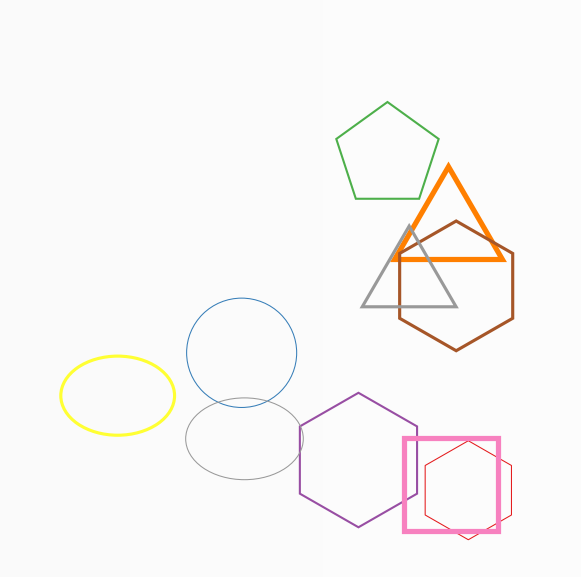[{"shape": "hexagon", "thickness": 0.5, "radius": 0.43, "center": [0.806, 0.15]}, {"shape": "circle", "thickness": 0.5, "radius": 0.47, "center": [0.416, 0.388]}, {"shape": "pentagon", "thickness": 1, "radius": 0.46, "center": [0.667, 0.73]}, {"shape": "hexagon", "thickness": 1, "radius": 0.58, "center": [0.617, 0.203]}, {"shape": "triangle", "thickness": 2.5, "radius": 0.54, "center": [0.772, 0.603]}, {"shape": "oval", "thickness": 1.5, "radius": 0.49, "center": [0.202, 0.314]}, {"shape": "hexagon", "thickness": 1.5, "radius": 0.56, "center": [0.785, 0.504]}, {"shape": "square", "thickness": 2.5, "radius": 0.4, "center": [0.776, 0.16]}, {"shape": "triangle", "thickness": 1.5, "radius": 0.47, "center": [0.704, 0.515]}, {"shape": "oval", "thickness": 0.5, "radius": 0.51, "center": [0.421, 0.239]}]